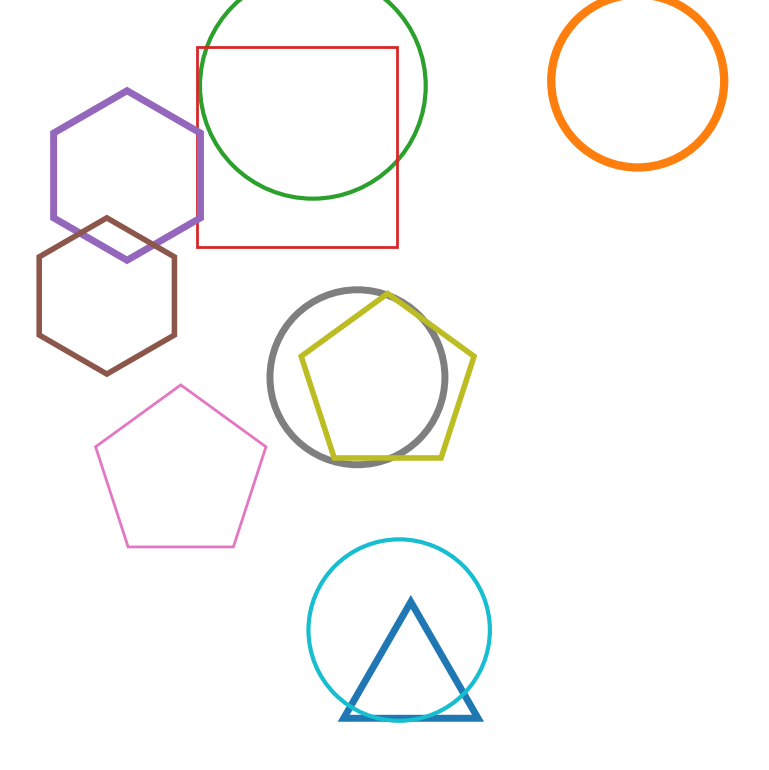[{"shape": "triangle", "thickness": 2.5, "radius": 0.5, "center": [0.534, 0.118]}, {"shape": "circle", "thickness": 3, "radius": 0.56, "center": [0.828, 0.895]}, {"shape": "circle", "thickness": 1.5, "radius": 0.73, "center": [0.406, 0.889]}, {"shape": "square", "thickness": 1, "radius": 0.65, "center": [0.386, 0.809]}, {"shape": "hexagon", "thickness": 2.5, "radius": 0.55, "center": [0.165, 0.772]}, {"shape": "hexagon", "thickness": 2, "radius": 0.51, "center": [0.139, 0.616]}, {"shape": "pentagon", "thickness": 1, "radius": 0.58, "center": [0.235, 0.384]}, {"shape": "circle", "thickness": 2.5, "radius": 0.57, "center": [0.464, 0.51]}, {"shape": "pentagon", "thickness": 2, "radius": 0.59, "center": [0.503, 0.501]}, {"shape": "circle", "thickness": 1.5, "radius": 0.59, "center": [0.518, 0.182]}]